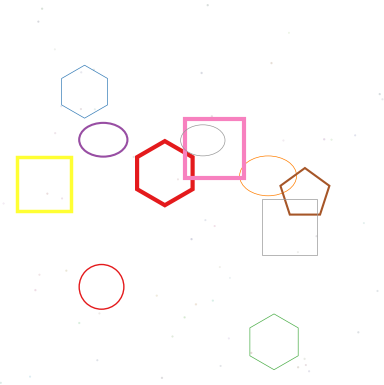[{"shape": "circle", "thickness": 1, "radius": 0.29, "center": [0.264, 0.255]}, {"shape": "hexagon", "thickness": 3, "radius": 0.42, "center": [0.428, 0.55]}, {"shape": "hexagon", "thickness": 0.5, "radius": 0.34, "center": [0.22, 0.762]}, {"shape": "hexagon", "thickness": 0.5, "radius": 0.36, "center": [0.712, 0.112]}, {"shape": "oval", "thickness": 1.5, "radius": 0.31, "center": [0.268, 0.637]}, {"shape": "oval", "thickness": 0.5, "radius": 0.37, "center": [0.696, 0.543]}, {"shape": "square", "thickness": 2.5, "radius": 0.35, "center": [0.114, 0.523]}, {"shape": "pentagon", "thickness": 1.5, "radius": 0.33, "center": [0.792, 0.497]}, {"shape": "square", "thickness": 3, "radius": 0.39, "center": [0.557, 0.615]}, {"shape": "oval", "thickness": 0.5, "radius": 0.29, "center": [0.527, 0.635]}, {"shape": "square", "thickness": 0.5, "radius": 0.36, "center": [0.751, 0.41]}]